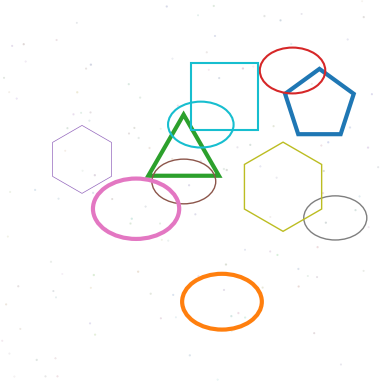[{"shape": "pentagon", "thickness": 3, "radius": 0.47, "center": [0.83, 0.727]}, {"shape": "oval", "thickness": 3, "radius": 0.52, "center": [0.577, 0.216]}, {"shape": "triangle", "thickness": 3, "radius": 0.53, "center": [0.477, 0.596]}, {"shape": "oval", "thickness": 1.5, "radius": 0.43, "center": [0.76, 0.817]}, {"shape": "hexagon", "thickness": 0.5, "radius": 0.44, "center": [0.213, 0.586]}, {"shape": "oval", "thickness": 1, "radius": 0.41, "center": [0.477, 0.529]}, {"shape": "oval", "thickness": 3, "radius": 0.56, "center": [0.353, 0.458]}, {"shape": "oval", "thickness": 1, "radius": 0.41, "center": [0.871, 0.434]}, {"shape": "hexagon", "thickness": 1, "radius": 0.58, "center": [0.735, 0.515]}, {"shape": "square", "thickness": 1.5, "radius": 0.43, "center": [0.582, 0.751]}, {"shape": "oval", "thickness": 1.5, "radius": 0.43, "center": [0.522, 0.676]}]